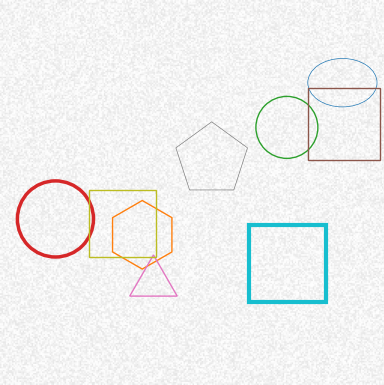[{"shape": "oval", "thickness": 0.5, "radius": 0.45, "center": [0.889, 0.785]}, {"shape": "hexagon", "thickness": 1, "radius": 0.45, "center": [0.369, 0.39]}, {"shape": "circle", "thickness": 1, "radius": 0.4, "center": [0.745, 0.669]}, {"shape": "circle", "thickness": 2.5, "radius": 0.49, "center": [0.144, 0.431]}, {"shape": "square", "thickness": 1, "radius": 0.47, "center": [0.894, 0.679]}, {"shape": "triangle", "thickness": 1, "radius": 0.36, "center": [0.399, 0.266]}, {"shape": "pentagon", "thickness": 0.5, "radius": 0.49, "center": [0.55, 0.586]}, {"shape": "square", "thickness": 1, "radius": 0.43, "center": [0.318, 0.419]}, {"shape": "square", "thickness": 3, "radius": 0.5, "center": [0.746, 0.316]}]